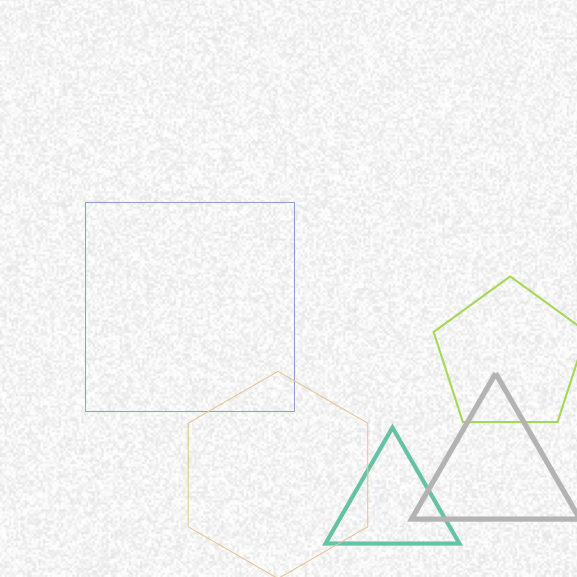[{"shape": "triangle", "thickness": 2, "radius": 0.67, "center": [0.68, 0.125]}, {"shape": "square", "thickness": 0.5, "radius": 0.9, "center": [0.329, 0.469]}, {"shape": "pentagon", "thickness": 1, "radius": 0.7, "center": [0.883, 0.381]}, {"shape": "hexagon", "thickness": 0.5, "radius": 0.9, "center": [0.481, 0.177]}, {"shape": "triangle", "thickness": 2.5, "radius": 0.84, "center": [0.858, 0.184]}]